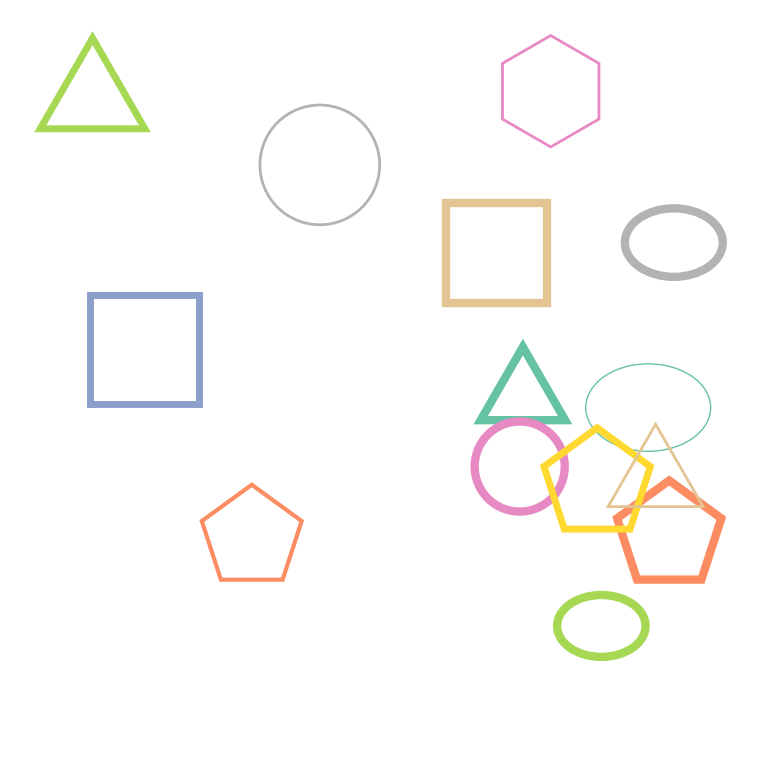[{"shape": "triangle", "thickness": 3, "radius": 0.32, "center": [0.679, 0.486]}, {"shape": "oval", "thickness": 0.5, "radius": 0.41, "center": [0.842, 0.471]}, {"shape": "pentagon", "thickness": 3, "radius": 0.36, "center": [0.869, 0.305]}, {"shape": "pentagon", "thickness": 1.5, "radius": 0.34, "center": [0.327, 0.302]}, {"shape": "square", "thickness": 2.5, "radius": 0.35, "center": [0.188, 0.546]}, {"shape": "circle", "thickness": 3, "radius": 0.29, "center": [0.675, 0.394]}, {"shape": "hexagon", "thickness": 1, "radius": 0.36, "center": [0.715, 0.882]}, {"shape": "triangle", "thickness": 2.5, "radius": 0.39, "center": [0.12, 0.872]}, {"shape": "oval", "thickness": 3, "radius": 0.29, "center": [0.781, 0.187]}, {"shape": "pentagon", "thickness": 2.5, "radius": 0.36, "center": [0.776, 0.372]}, {"shape": "triangle", "thickness": 1, "radius": 0.36, "center": [0.851, 0.378]}, {"shape": "square", "thickness": 3, "radius": 0.33, "center": [0.645, 0.671]}, {"shape": "circle", "thickness": 1, "radius": 0.39, "center": [0.415, 0.786]}, {"shape": "oval", "thickness": 3, "radius": 0.32, "center": [0.875, 0.685]}]